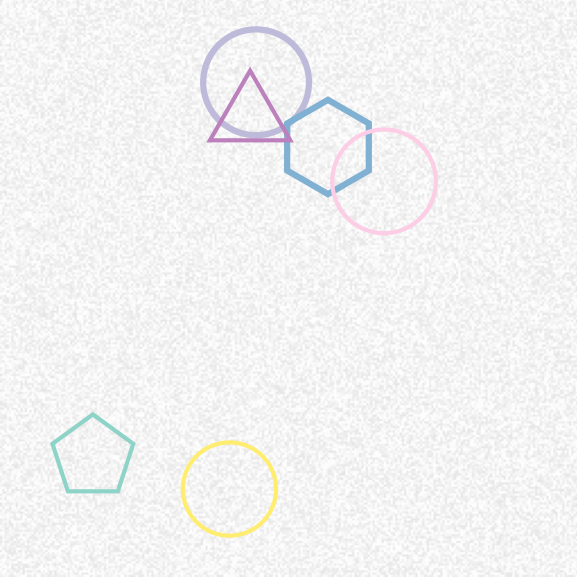[{"shape": "pentagon", "thickness": 2, "radius": 0.37, "center": [0.161, 0.208]}, {"shape": "circle", "thickness": 3, "radius": 0.46, "center": [0.443, 0.857]}, {"shape": "hexagon", "thickness": 3, "radius": 0.41, "center": [0.568, 0.745]}, {"shape": "circle", "thickness": 2, "radius": 0.45, "center": [0.665, 0.685]}, {"shape": "triangle", "thickness": 2, "radius": 0.4, "center": [0.433, 0.796]}, {"shape": "circle", "thickness": 2, "radius": 0.4, "center": [0.397, 0.152]}]